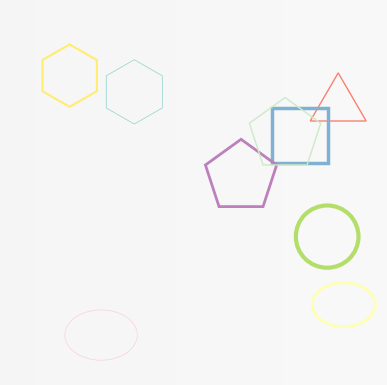[{"shape": "hexagon", "thickness": 0.5, "radius": 0.42, "center": [0.347, 0.761]}, {"shape": "oval", "thickness": 2, "radius": 0.41, "center": [0.887, 0.209]}, {"shape": "triangle", "thickness": 1, "radius": 0.42, "center": [0.873, 0.727]}, {"shape": "square", "thickness": 2.5, "radius": 0.36, "center": [0.773, 0.647]}, {"shape": "circle", "thickness": 3, "radius": 0.4, "center": [0.844, 0.385]}, {"shape": "oval", "thickness": 0.5, "radius": 0.47, "center": [0.261, 0.13]}, {"shape": "pentagon", "thickness": 2, "radius": 0.48, "center": [0.622, 0.542]}, {"shape": "pentagon", "thickness": 1, "radius": 0.48, "center": [0.736, 0.65]}, {"shape": "hexagon", "thickness": 1.5, "radius": 0.41, "center": [0.18, 0.804]}]